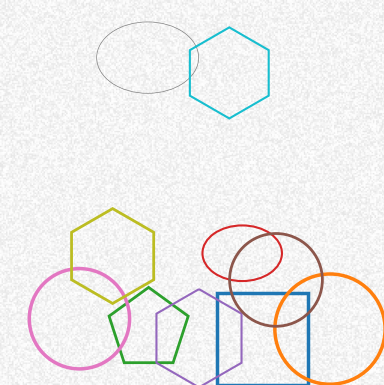[{"shape": "square", "thickness": 2.5, "radius": 0.59, "center": [0.682, 0.119]}, {"shape": "circle", "thickness": 2.5, "radius": 0.72, "center": [0.857, 0.145]}, {"shape": "pentagon", "thickness": 2, "radius": 0.54, "center": [0.386, 0.145]}, {"shape": "oval", "thickness": 1.5, "radius": 0.52, "center": [0.629, 0.342]}, {"shape": "hexagon", "thickness": 1.5, "radius": 0.64, "center": [0.517, 0.121]}, {"shape": "circle", "thickness": 2, "radius": 0.6, "center": [0.717, 0.273]}, {"shape": "circle", "thickness": 2.5, "radius": 0.65, "center": [0.206, 0.172]}, {"shape": "oval", "thickness": 0.5, "radius": 0.66, "center": [0.383, 0.85]}, {"shape": "hexagon", "thickness": 2, "radius": 0.62, "center": [0.293, 0.335]}, {"shape": "hexagon", "thickness": 1.5, "radius": 0.59, "center": [0.596, 0.811]}]